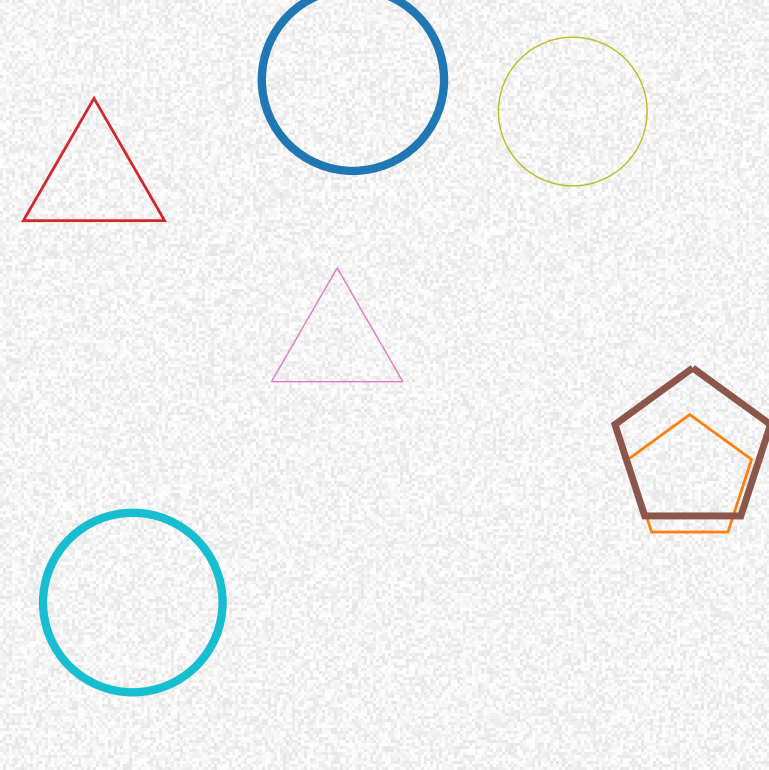[{"shape": "circle", "thickness": 3, "radius": 0.59, "center": [0.458, 0.896]}, {"shape": "pentagon", "thickness": 1, "radius": 0.42, "center": [0.896, 0.377]}, {"shape": "triangle", "thickness": 1, "radius": 0.53, "center": [0.122, 0.766]}, {"shape": "pentagon", "thickness": 2.5, "radius": 0.53, "center": [0.9, 0.416]}, {"shape": "triangle", "thickness": 0.5, "radius": 0.49, "center": [0.438, 0.554]}, {"shape": "circle", "thickness": 0.5, "radius": 0.48, "center": [0.744, 0.855]}, {"shape": "circle", "thickness": 3, "radius": 0.58, "center": [0.172, 0.217]}]